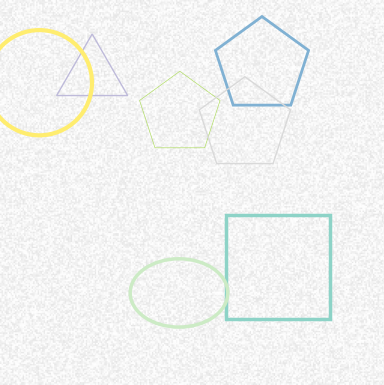[{"shape": "square", "thickness": 2.5, "radius": 0.68, "center": [0.722, 0.306]}, {"shape": "triangle", "thickness": 1, "radius": 0.53, "center": [0.239, 0.805]}, {"shape": "pentagon", "thickness": 2, "radius": 0.64, "center": [0.68, 0.83]}, {"shape": "pentagon", "thickness": 0.5, "radius": 0.55, "center": [0.467, 0.705]}, {"shape": "pentagon", "thickness": 1, "radius": 0.62, "center": [0.636, 0.676]}, {"shape": "oval", "thickness": 2.5, "radius": 0.63, "center": [0.465, 0.239]}, {"shape": "circle", "thickness": 3, "radius": 0.68, "center": [0.102, 0.785]}]